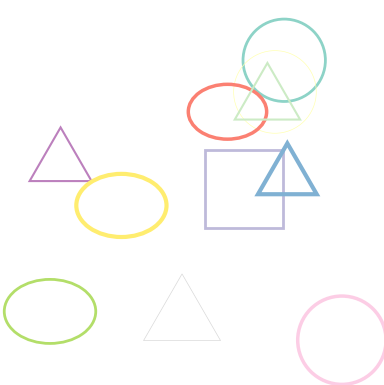[{"shape": "circle", "thickness": 2, "radius": 0.53, "center": [0.738, 0.843]}, {"shape": "circle", "thickness": 0.5, "radius": 0.54, "center": [0.714, 0.761]}, {"shape": "square", "thickness": 2, "radius": 0.5, "center": [0.634, 0.508]}, {"shape": "oval", "thickness": 2.5, "radius": 0.51, "center": [0.591, 0.71]}, {"shape": "triangle", "thickness": 3, "radius": 0.44, "center": [0.746, 0.54]}, {"shape": "oval", "thickness": 2, "radius": 0.59, "center": [0.13, 0.191]}, {"shape": "circle", "thickness": 2.5, "radius": 0.57, "center": [0.888, 0.116]}, {"shape": "triangle", "thickness": 0.5, "radius": 0.58, "center": [0.473, 0.173]}, {"shape": "triangle", "thickness": 1.5, "radius": 0.46, "center": [0.157, 0.576]}, {"shape": "triangle", "thickness": 1.5, "radius": 0.49, "center": [0.695, 0.738]}, {"shape": "oval", "thickness": 3, "radius": 0.59, "center": [0.315, 0.466]}]